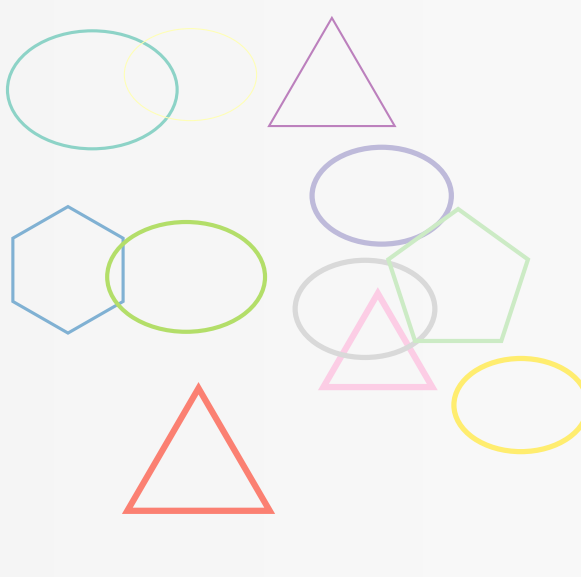[{"shape": "oval", "thickness": 1.5, "radius": 0.73, "center": [0.159, 0.844]}, {"shape": "oval", "thickness": 0.5, "radius": 0.57, "center": [0.328, 0.87]}, {"shape": "oval", "thickness": 2.5, "radius": 0.6, "center": [0.657, 0.66]}, {"shape": "triangle", "thickness": 3, "radius": 0.71, "center": [0.342, 0.185]}, {"shape": "hexagon", "thickness": 1.5, "radius": 0.55, "center": [0.117, 0.532]}, {"shape": "oval", "thickness": 2, "radius": 0.68, "center": [0.32, 0.52]}, {"shape": "triangle", "thickness": 3, "radius": 0.54, "center": [0.65, 0.383]}, {"shape": "oval", "thickness": 2.5, "radius": 0.6, "center": [0.628, 0.464]}, {"shape": "triangle", "thickness": 1, "radius": 0.62, "center": [0.571, 0.843]}, {"shape": "pentagon", "thickness": 2, "radius": 0.63, "center": [0.788, 0.511]}, {"shape": "oval", "thickness": 2.5, "radius": 0.58, "center": [0.896, 0.298]}]